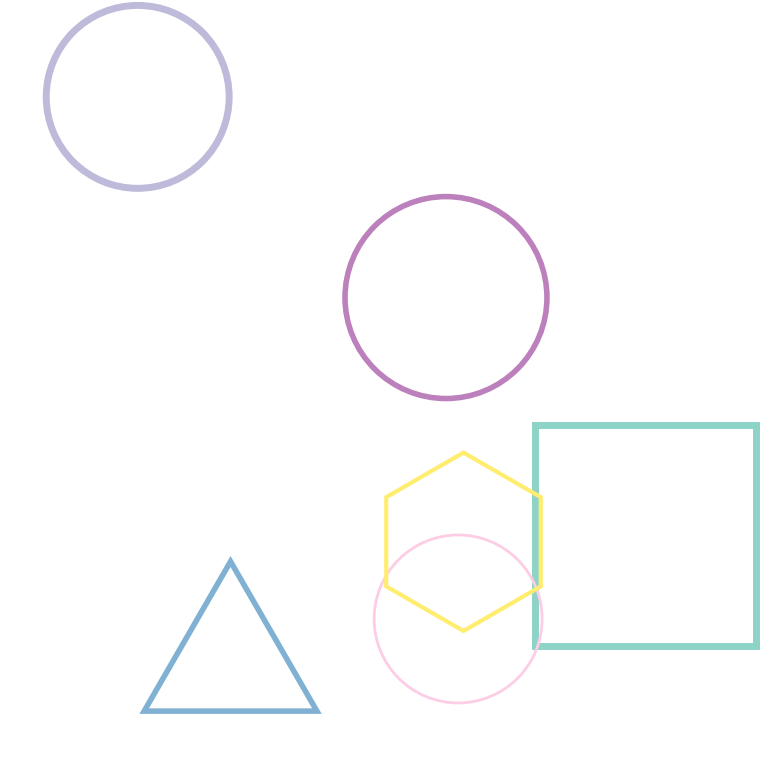[{"shape": "square", "thickness": 2.5, "radius": 0.72, "center": [0.839, 0.304]}, {"shape": "circle", "thickness": 2.5, "radius": 0.59, "center": [0.179, 0.874]}, {"shape": "triangle", "thickness": 2, "radius": 0.65, "center": [0.299, 0.141]}, {"shape": "circle", "thickness": 1, "radius": 0.55, "center": [0.595, 0.196]}, {"shape": "circle", "thickness": 2, "radius": 0.66, "center": [0.579, 0.614]}, {"shape": "hexagon", "thickness": 1.5, "radius": 0.58, "center": [0.602, 0.296]}]